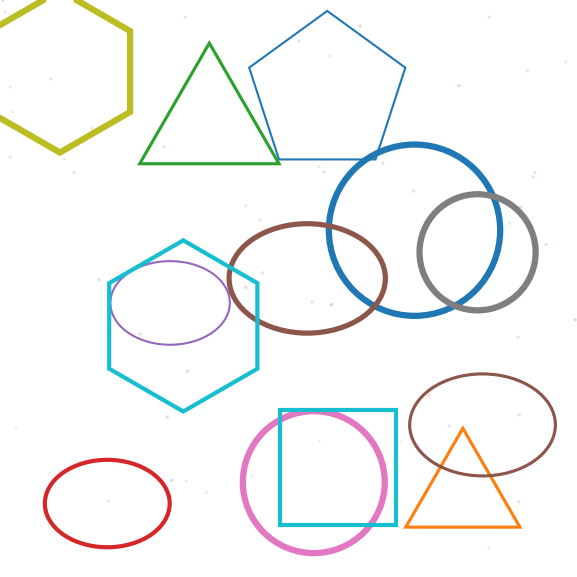[{"shape": "circle", "thickness": 3, "radius": 0.74, "center": [0.718, 0.601]}, {"shape": "pentagon", "thickness": 1, "radius": 0.71, "center": [0.567, 0.838]}, {"shape": "triangle", "thickness": 1.5, "radius": 0.57, "center": [0.801, 0.143]}, {"shape": "triangle", "thickness": 1.5, "radius": 0.7, "center": [0.363, 0.785]}, {"shape": "oval", "thickness": 2, "radius": 0.54, "center": [0.186, 0.127]}, {"shape": "oval", "thickness": 1, "radius": 0.52, "center": [0.295, 0.475]}, {"shape": "oval", "thickness": 1.5, "radius": 0.63, "center": [0.836, 0.263]}, {"shape": "oval", "thickness": 2.5, "radius": 0.68, "center": [0.532, 0.517]}, {"shape": "circle", "thickness": 3, "radius": 0.61, "center": [0.543, 0.164]}, {"shape": "circle", "thickness": 3, "radius": 0.5, "center": [0.827, 0.562]}, {"shape": "hexagon", "thickness": 3, "radius": 0.7, "center": [0.104, 0.875]}, {"shape": "hexagon", "thickness": 2, "radius": 0.74, "center": [0.317, 0.435]}, {"shape": "square", "thickness": 2, "radius": 0.5, "center": [0.586, 0.19]}]